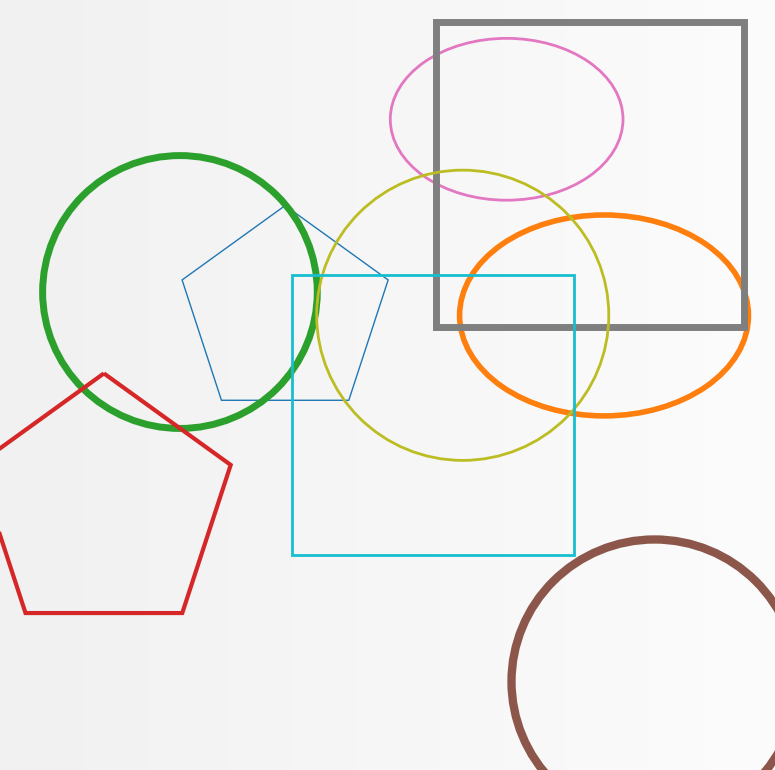[{"shape": "pentagon", "thickness": 0.5, "radius": 0.7, "center": [0.368, 0.593]}, {"shape": "oval", "thickness": 2, "radius": 0.93, "center": [0.779, 0.59]}, {"shape": "circle", "thickness": 2.5, "radius": 0.89, "center": [0.232, 0.621]}, {"shape": "pentagon", "thickness": 1.5, "radius": 0.86, "center": [0.134, 0.343]}, {"shape": "circle", "thickness": 3, "radius": 0.92, "center": [0.845, 0.115]}, {"shape": "oval", "thickness": 1, "radius": 0.75, "center": [0.654, 0.845]}, {"shape": "square", "thickness": 2.5, "radius": 0.99, "center": [0.762, 0.773]}, {"shape": "circle", "thickness": 1, "radius": 0.94, "center": [0.597, 0.591]}, {"shape": "square", "thickness": 1, "radius": 0.91, "center": [0.558, 0.461]}]